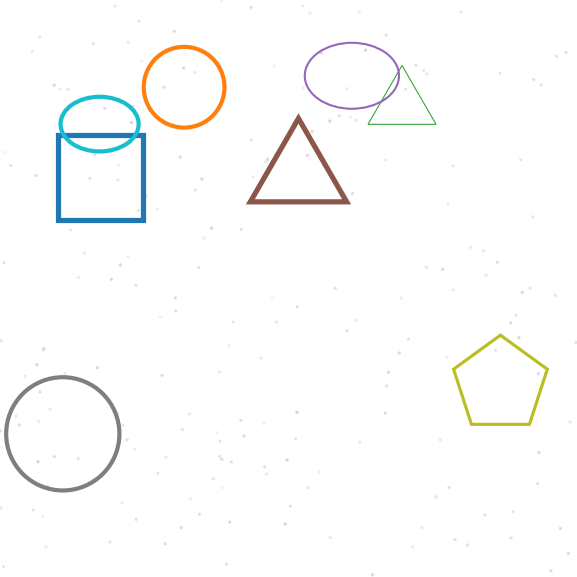[{"shape": "square", "thickness": 2.5, "radius": 0.37, "center": [0.174, 0.692]}, {"shape": "circle", "thickness": 2, "radius": 0.35, "center": [0.319, 0.848]}, {"shape": "triangle", "thickness": 0.5, "radius": 0.34, "center": [0.696, 0.818]}, {"shape": "oval", "thickness": 1, "radius": 0.41, "center": [0.609, 0.868]}, {"shape": "triangle", "thickness": 2.5, "radius": 0.48, "center": [0.517, 0.698]}, {"shape": "circle", "thickness": 2, "radius": 0.49, "center": [0.109, 0.248]}, {"shape": "pentagon", "thickness": 1.5, "radius": 0.43, "center": [0.867, 0.333]}, {"shape": "oval", "thickness": 2, "radius": 0.34, "center": [0.172, 0.784]}]